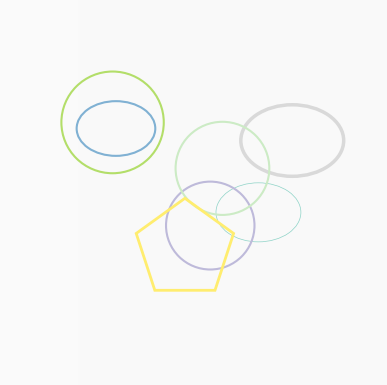[{"shape": "oval", "thickness": 0.5, "radius": 0.55, "center": [0.667, 0.448]}, {"shape": "circle", "thickness": 1.5, "radius": 0.57, "center": [0.543, 0.414]}, {"shape": "oval", "thickness": 1.5, "radius": 0.51, "center": [0.299, 0.666]}, {"shape": "circle", "thickness": 1.5, "radius": 0.66, "center": [0.291, 0.682]}, {"shape": "oval", "thickness": 2.5, "radius": 0.66, "center": [0.754, 0.635]}, {"shape": "circle", "thickness": 1.5, "radius": 0.6, "center": [0.574, 0.563]}, {"shape": "pentagon", "thickness": 2, "radius": 0.66, "center": [0.477, 0.353]}]